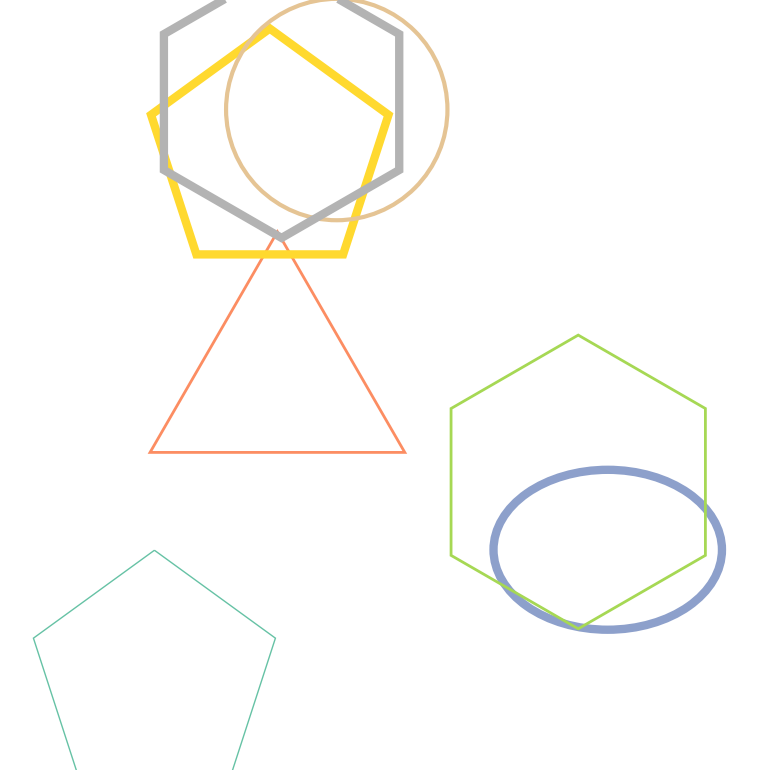[{"shape": "pentagon", "thickness": 0.5, "radius": 0.83, "center": [0.201, 0.12]}, {"shape": "triangle", "thickness": 1, "radius": 0.95, "center": [0.36, 0.508]}, {"shape": "oval", "thickness": 3, "radius": 0.74, "center": [0.789, 0.286]}, {"shape": "hexagon", "thickness": 1, "radius": 0.95, "center": [0.751, 0.374]}, {"shape": "pentagon", "thickness": 3, "radius": 0.81, "center": [0.35, 0.801]}, {"shape": "circle", "thickness": 1.5, "radius": 0.72, "center": [0.437, 0.858]}, {"shape": "hexagon", "thickness": 3, "radius": 0.88, "center": [0.366, 0.867]}]